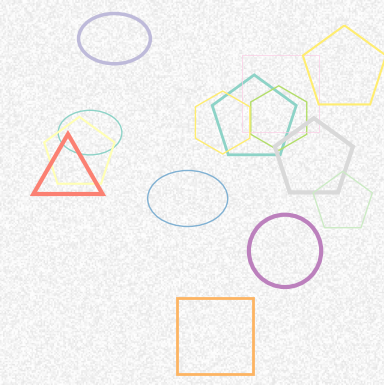[{"shape": "oval", "thickness": 1, "radius": 0.41, "center": [0.234, 0.656]}, {"shape": "pentagon", "thickness": 2, "radius": 0.57, "center": [0.66, 0.691]}, {"shape": "pentagon", "thickness": 1.5, "radius": 0.48, "center": [0.206, 0.6]}, {"shape": "oval", "thickness": 2.5, "radius": 0.47, "center": [0.297, 0.9]}, {"shape": "triangle", "thickness": 3, "radius": 0.52, "center": [0.177, 0.548]}, {"shape": "oval", "thickness": 1, "radius": 0.52, "center": [0.488, 0.484]}, {"shape": "square", "thickness": 2, "radius": 0.49, "center": [0.557, 0.127]}, {"shape": "hexagon", "thickness": 1, "radius": 0.42, "center": [0.724, 0.693]}, {"shape": "square", "thickness": 0.5, "radius": 0.5, "center": [0.729, 0.757]}, {"shape": "pentagon", "thickness": 3, "radius": 0.53, "center": [0.815, 0.586]}, {"shape": "circle", "thickness": 3, "radius": 0.47, "center": [0.74, 0.348]}, {"shape": "pentagon", "thickness": 1, "radius": 0.4, "center": [0.89, 0.474]}, {"shape": "pentagon", "thickness": 1.5, "radius": 0.57, "center": [0.895, 0.821]}, {"shape": "hexagon", "thickness": 1, "radius": 0.41, "center": [0.578, 0.682]}]